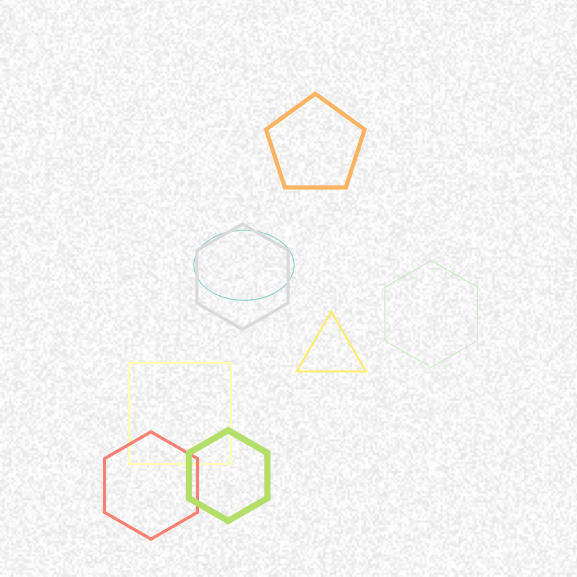[{"shape": "oval", "thickness": 0.5, "radius": 0.43, "center": [0.422, 0.54]}, {"shape": "square", "thickness": 1, "radius": 0.44, "center": [0.312, 0.283]}, {"shape": "hexagon", "thickness": 1.5, "radius": 0.46, "center": [0.261, 0.158]}, {"shape": "pentagon", "thickness": 2, "radius": 0.45, "center": [0.546, 0.747]}, {"shape": "hexagon", "thickness": 3, "radius": 0.39, "center": [0.395, 0.176]}, {"shape": "hexagon", "thickness": 1.5, "radius": 0.46, "center": [0.42, 0.52]}, {"shape": "hexagon", "thickness": 0.5, "radius": 0.46, "center": [0.747, 0.455]}, {"shape": "triangle", "thickness": 1, "radius": 0.35, "center": [0.574, 0.39]}]